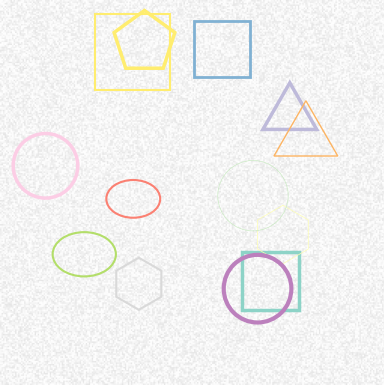[{"shape": "square", "thickness": 2.5, "radius": 0.37, "center": [0.703, 0.27]}, {"shape": "hexagon", "thickness": 0.5, "radius": 0.38, "center": [0.735, 0.391]}, {"shape": "triangle", "thickness": 2.5, "radius": 0.4, "center": [0.753, 0.704]}, {"shape": "oval", "thickness": 1.5, "radius": 0.35, "center": [0.346, 0.483]}, {"shape": "square", "thickness": 2, "radius": 0.37, "center": [0.577, 0.873]}, {"shape": "triangle", "thickness": 1, "radius": 0.48, "center": [0.794, 0.643]}, {"shape": "oval", "thickness": 1.5, "radius": 0.41, "center": [0.219, 0.34]}, {"shape": "circle", "thickness": 2.5, "radius": 0.42, "center": [0.118, 0.569]}, {"shape": "hexagon", "thickness": 1.5, "radius": 0.34, "center": [0.361, 0.263]}, {"shape": "circle", "thickness": 3, "radius": 0.44, "center": [0.669, 0.25]}, {"shape": "circle", "thickness": 0.5, "radius": 0.46, "center": [0.657, 0.492]}, {"shape": "square", "thickness": 1.5, "radius": 0.49, "center": [0.344, 0.864]}, {"shape": "pentagon", "thickness": 2.5, "radius": 0.41, "center": [0.375, 0.89]}]